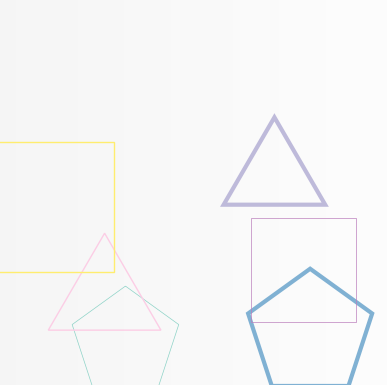[{"shape": "pentagon", "thickness": 0.5, "radius": 0.72, "center": [0.324, 0.112]}, {"shape": "triangle", "thickness": 3, "radius": 0.76, "center": [0.708, 0.544]}, {"shape": "pentagon", "thickness": 3, "radius": 0.84, "center": [0.8, 0.134]}, {"shape": "triangle", "thickness": 1, "radius": 0.84, "center": [0.27, 0.226]}, {"shape": "square", "thickness": 0.5, "radius": 0.68, "center": [0.783, 0.298]}, {"shape": "square", "thickness": 1, "radius": 0.84, "center": [0.125, 0.462]}]